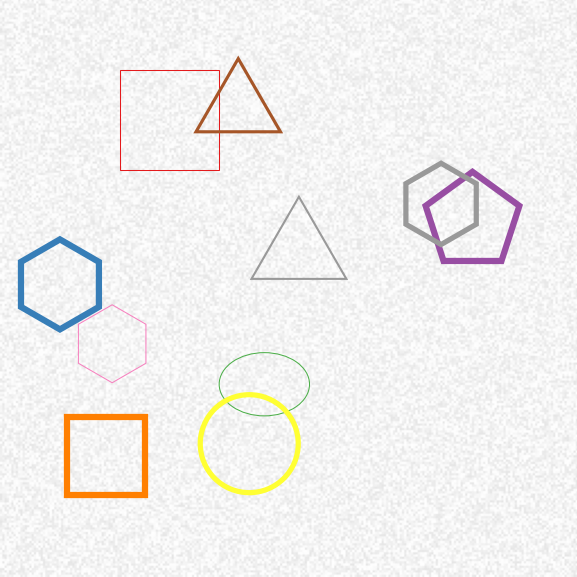[{"shape": "square", "thickness": 0.5, "radius": 0.43, "center": [0.294, 0.791]}, {"shape": "hexagon", "thickness": 3, "radius": 0.39, "center": [0.104, 0.507]}, {"shape": "oval", "thickness": 0.5, "radius": 0.39, "center": [0.458, 0.334]}, {"shape": "pentagon", "thickness": 3, "radius": 0.43, "center": [0.818, 0.616]}, {"shape": "square", "thickness": 3, "radius": 0.34, "center": [0.184, 0.209]}, {"shape": "circle", "thickness": 2.5, "radius": 0.42, "center": [0.432, 0.231]}, {"shape": "triangle", "thickness": 1.5, "radius": 0.42, "center": [0.413, 0.813]}, {"shape": "hexagon", "thickness": 0.5, "radius": 0.34, "center": [0.194, 0.404]}, {"shape": "triangle", "thickness": 1, "radius": 0.47, "center": [0.518, 0.564]}, {"shape": "hexagon", "thickness": 2.5, "radius": 0.35, "center": [0.764, 0.646]}]